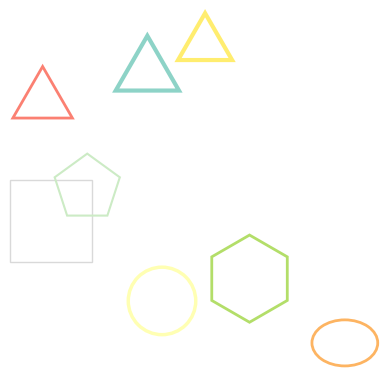[{"shape": "triangle", "thickness": 3, "radius": 0.47, "center": [0.383, 0.812]}, {"shape": "circle", "thickness": 2.5, "radius": 0.44, "center": [0.421, 0.218]}, {"shape": "triangle", "thickness": 2, "radius": 0.45, "center": [0.111, 0.738]}, {"shape": "oval", "thickness": 2, "radius": 0.43, "center": [0.896, 0.109]}, {"shape": "hexagon", "thickness": 2, "radius": 0.57, "center": [0.648, 0.276]}, {"shape": "square", "thickness": 1, "radius": 0.53, "center": [0.132, 0.425]}, {"shape": "pentagon", "thickness": 1.5, "radius": 0.44, "center": [0.227, 0.512]}, {"shape": "triangle", "thickness": 3, "radius": 0.41, "center": [0.533, 0.885]}]